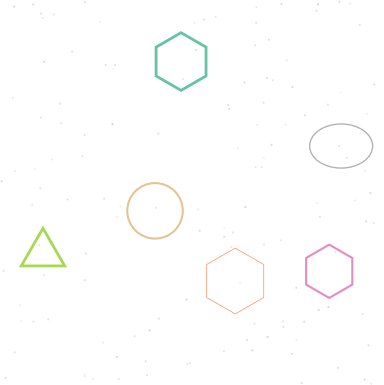[{"shape": "hexagon", "thickness": 2, "radius": 0.37, "center": [0.47, 0.84]}, {"shape": "hexagon", "thickness": 0.5, "radius": 0.43, "center": [0.611, 0.27]}, {"shape": "hexagon", "thickness": 1.5, "radius": 0.35, "center": [0.855, 0.295]}, {"shape": "triangle", "thickness": 2, "radius": 0.33, "center": [0.112, 0.342]}, {"shape": "circle", "thickness": 1.5, "radius": 0.36, "center": [0.403, 0.452]}, {"shape": "oval", "thickness": 1, "radius": 0.41, "center": [0.886, 0.621]}]